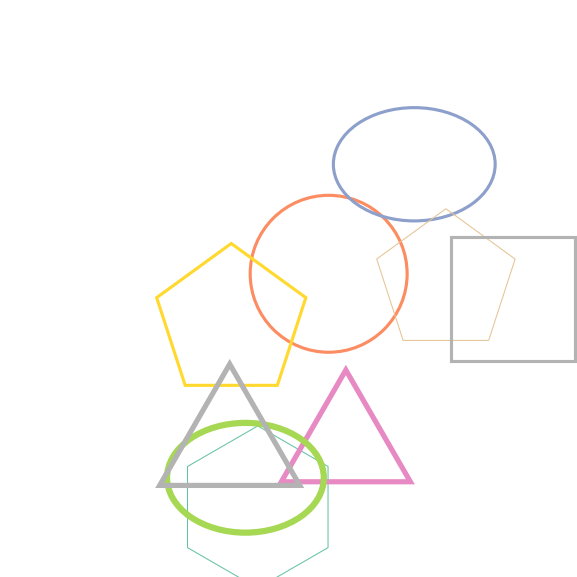[{"shape": "hexagon", "thickness": 0.5, "radius": 0.7, "center": [0.446, 0.121]}, {"shape": "circle", "thickness": 1.5, "radius": 0.68, "center": [0.569, 0.525]}, {"shape": "oval", "thickness": 1.5, "radius": 0.7, "center": [0.717, 0.715]}, {"shape": "triangle", "thickness": 2.5, "radius": 0.65, "center": [0.599, 0.229]}, {"shape": "oval", "thickness": 3, "radius": 0.68, "center": [0.425, 0.172]}, {"shape": "pentagon", "thickness": 1.5, "radius": 0.68, "center": [0.4, 0.442]}, {"shape": "pentagon", "thickness": 0.5, "radius": 0.63, "center": [0.772, 0.512]}, {"shape": "square", "thickness": 1.5, "radius": 0.54, "center": [0.888, 0.482]}, {"shape": "triangle", "thickness": 2.5, "radius": 0.7, "center": [0.398, 0.229]}]